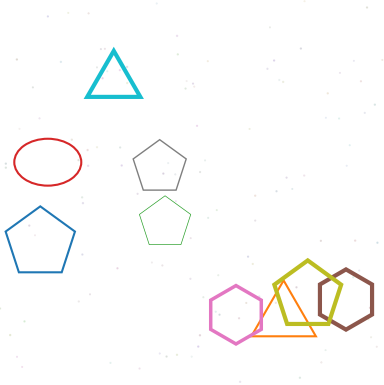[{"shape": "pentagon", "thickness": 1.5, "radius": 0.47, "center": [0.105, 0.369]}, {"shape": "triangle", "thickness": 1.5, "radius": 0.48, "center": [0.737, 0.175]}, {"shape": "pentagon", "thickness": 0.5, "radius": 0.35, "center": [0.429, 0.421]}, {"shape": "oval", "thickness": 1.5, "radius": 0.44, "center": [0.124, 0.579]}, {"shape": "hexagon", "thickness": 3, "radius": 0.39, "center": [0.899, 0.222]}, {"shape": "hexagon", "thickness": 2.5, "radius": 0.38, "center": [0.613, 0.182]}, {"shape": "pentagon", "thickness": 1, "radius": 0.36, "center": [0.415, 0.565]}, {"shape": "pentagon", "thickness": 3, "radius": 0.46, "center": [0.799, 0.232]}, {"shape": "triangle", "thickness": 3, "radius": 0.4, "center": [0.296, 0.788]}]